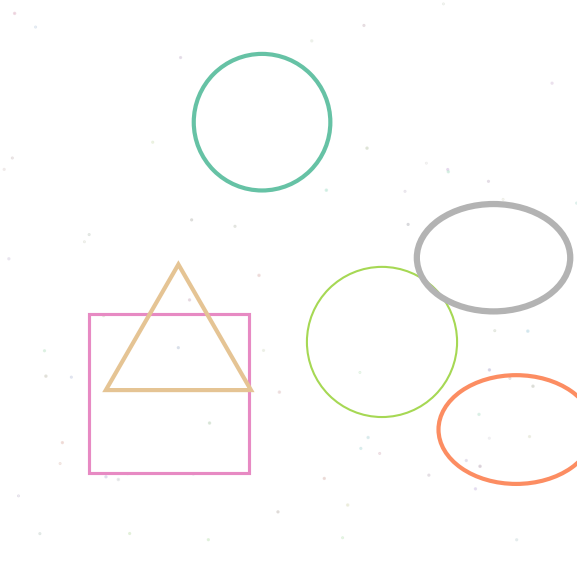[{"shape": "circle", "thickness": 2, "radius": 0.59, "center": [0.454, 0.788]}, {"shape": "oval", "thickness": 2, "radius": 0.67, "center": [0.894, 0.255]}, {"shape": "square", "thickness": 1.5, "radius": 0.69, "center": [0.292, 0.318]}, {"shape": "circle", "thickness": 1, "radius": 0.65, "center": [0.661, 0.407]}, {"shape": "triangle", "thickness": 2, "radius": 0.73, "center": [0.309, 0.396]}, {"shape": "oval", "thickness": 3, "radius": 0.66, "center": [0.855, 0.553]}]